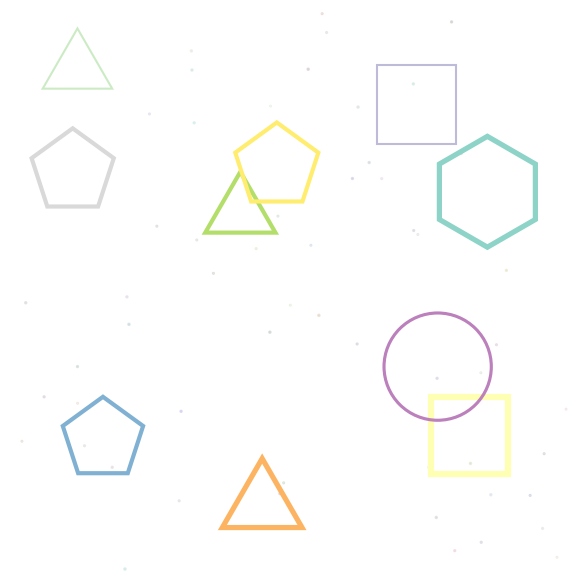[{"shape": "hexagon", "thickness": 2.5, "radius": 0.48, "center": [0.844, 0.667]}, {"shape": "square", "thickness": 3, "radius": 0.34, "center": [0.813, 0.245]}, {"shape": "square", "thickness": 1, "radius": 0.34, "center": [0.721, 0.818]}, {"shape": "pentagon", "thickness": 2, "radius": 0.37, "center": [0.178, 0.239]}, {"shape": "triangle", "thickness": 2.5, "radius": 0.4, "center": [0.454, 0.125]}, {"shape": "triangle", "thickness": 2, "radius": 0.35, "center": [0.416, 0.631]}, {"shape": "pentagon", "thickness": 2, "radius": 0.37, "center": [0.126, 0.702]}, {"shape": "circle", "thickness": 1.5, "radius": 0.46, "center": [0.758, 0.364]}, {"shape": "triangle", "thickness": 1, "radius": 0.35, "center": [0.134, 0.88]}, {"shape": "pentagon", "thickness": 2, "radius": 0.38, "center": [0.479, 0.711]}]